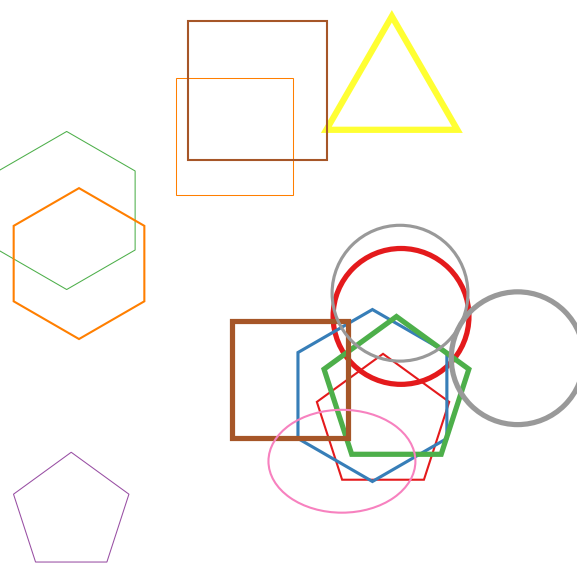[{"shape": "circle", "thickness": 2.5, "radius": 0.59, "center": [0.694, 0.451]}, {"shape": "pentagon", "thickness": 1, "radius": 0.6, "center": [0.663, 0.266]}, {"shape": "hexagon", "thickness": 1.5, "radius": 0.74, "center": [0.645, 0.314]}, {"shape": "pentagon", "thickness": 2.5, "radius": 0.66, "center": [0.686, 0.319]}, {"shape": "hexagon", "thickness": 0.5, "radius": 0.68, "center": [0.115, 0.635]}, {"shape": "pentagon", "thickness": 0.5, "radius": 0.53, "center": [0.123, 0.111]}, {"shape": "hexagon", "thickness": 1, "radius": 0.65, "center": [0.137, 0.543]}, {"shape": "square", "thickness": 0.5, "radius": 0.51, "center": [0.406, 0.763]}, {"shape": "triangle", "thickness": 3, "radius": 0.66, "center": [0.679, 0.84]}, {"shape": "square", "thickness": 1, "radius": 0.6, "center": [0.446, 0.842]}, {"shape": "square", "thickness": 2.5, "radius": 0.51, "center": [0.502, 0.342]}, {"shape": "oval", "thickness": 1, "radius": 0.64, "center": [0.592, 0.2]}, {"shape": "circle", "thickness": 1.5, "radius": 0.59, "center": [0.693, 0.491]}, {"shape": "circle", "thickness": 2.5, "radius": 0.57, "center": [0.896, 0.379]}]